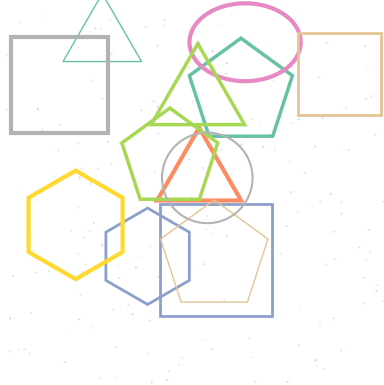[{"shape": "pentagon", "thickness": 2.5, "radius": 0.7, "center": [0.626, 0.76]}, {"shape": "triangle", "thickness": 1, "radius": 0.59, "center": [0.266, 0.899]}, {"shape": "triangle", "thickness": 3, "radius": 0.63, "center": [0.517, 0.542]}, {"shape": "hexagon", "thickness": 2, "radius": 0.63, "center": [0.383, 0.334]}, {"shape": "square", "thickness": 2, "radius": 0.72, "center": [0.561, 0.324]}, {"shape": "oval", "thickness": 3, "radius": 0.72, "center": [0.637, 0.89]}, {"shape": "triangle", "thickness": 2.5, "radius": 0.7, "center": [0.514, 0.746]}, {"shape": "pentagon", "thickness": 2.5, "radius": 0.65, "center": [0.441, 0.588]}, {"shape": "hexagon", "thickness": 3, "radius": 0.7, "center": [0.196, 0.416]}, {"shape": "square", "thickness": 2, "radius": 0.53, "center": [0.882, 0.809]}, {"shape": "pentagon", "thickness": 1, "radius": 0.73, "center": [0.556, 0.334]}, {"shape": "square", "thickness": 3, "radius": 0.63, "center": [0.155, 0.779]}, {"shape": "circle", "thickness": 1.5, "radius": 0.59, "center": [0.538, 0.538]}]